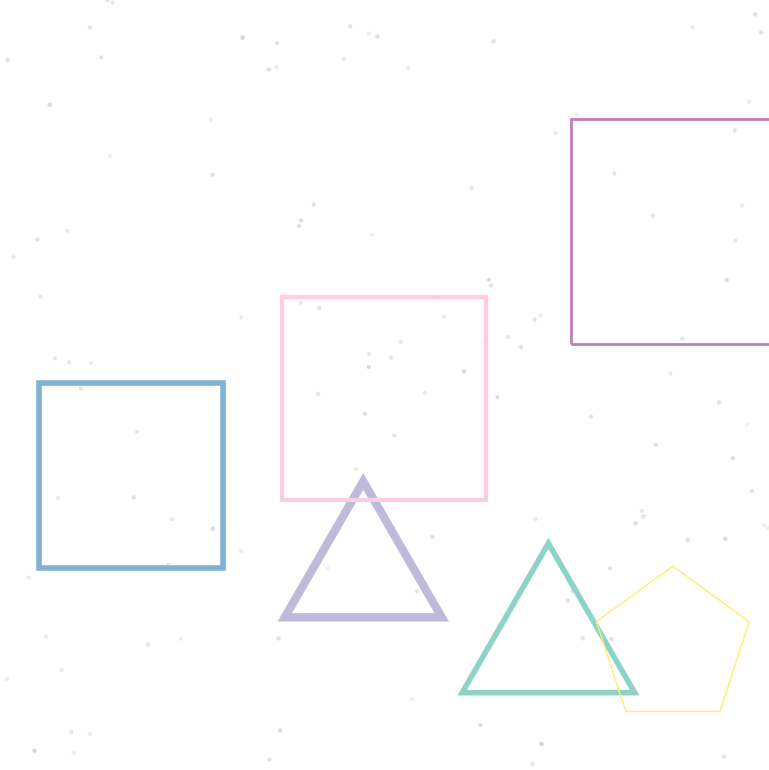[{"shape": "triangle", "thickness": 2, "radius": 0.65, "center": [0.712, 0.165]}, {"shape": "triangle", "thickness": 3, "radius": 0.59, "center": [0.472, 0.257]}, {"shape": "square", "thickness": 2, "radius": 0.6, "center": [0.17, 0.382]}, {"shape": "square", "thickness": 1.5, "radius": 0.66, "center": [0.499, 0.482]}, {"shape": "square", "thickness": 1, "radius": 0.73, "center": [0.887, 0.699]}, {"shape": "pentagon", "thickness": 0.5, "radius": 0.52, "center": [0.874, 0.16]}]